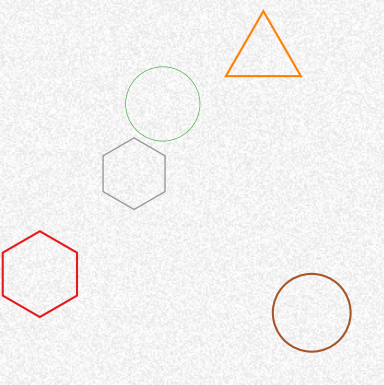[{"shape": "hexagon", "thickness": 1.5, "radius": 0.56, "center": [0.104, 0.288]}, {"shape": "circle", "thickness": 0.5, "radius": 0.48, "center": [0.423, 0.73]}, {"shape": "triangle", "thickness": 1.5, "radius": 0.56, "center": [0.684, 0.858]}, {"shape": "circle", "thickness": 1.5, "radius": 0.5, "center": [0.81, 0.188]}, {"shape": "hexagon", "thickness": 1, "radius": 0.46, "center": [0.348, 0.549]}]